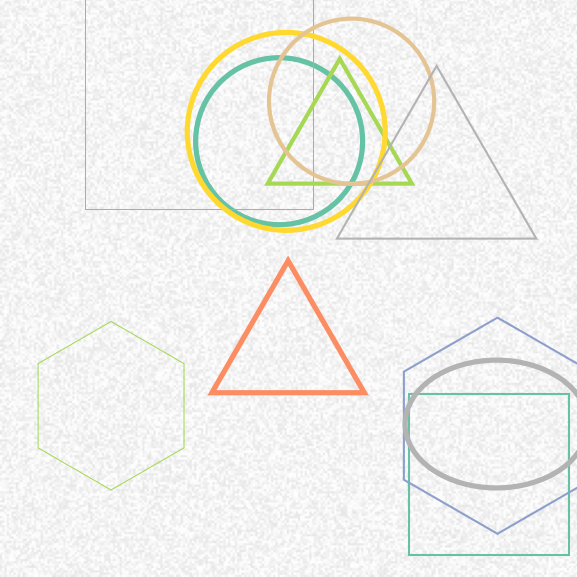[{"shape": "square", "thickness": 1, "radius": 0.69, "center": [0.847, 0.178]}, {"shape": "circle", "thickness": 2.5, "radius": 0.72, "center": [0.483, 0.755]}, {"shape": "triangle", "thickness": 2.5, "radius": 0.76, "center": [0.499, 0.395]}, {"shape": "hexagon", "thickness": 1, "radius": 0.94, "center": [0.861, 0.262]}, {"shape": "square", "thickness": 0.5, "radius": 0.99, "center": [0.345, 0.834]}, {"shape": "hexagon", "thickness": 0.5, "radius": 0.73, "center": [0.192, 0.297]}, {"shape": "triangle", "thickness": 2, "radius": 0.72, "center": [0.588, 0.753]}, {"shape": "circle", "thickness": 2.5, "radius": 0.86, "center": [0.496, 0.772]}, {"shape": "circle", "thickness": 2, "radius": 0.72, "center": [0.609, 0.824]}, {"shape": "triangle", "thickness": 1, "radius": 1.0, "center": [0.756, 0.686]}, {"shape": "oval", "thickness": 2.5, "radius": 0.79, "center": [0.86, 0.265]}]